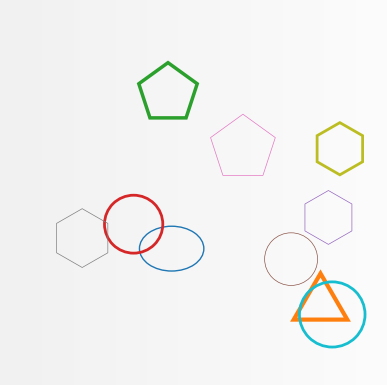[{"shape": "oval", "thickness": 1, "radius": 0.42, "center": [0.443, 0.354]}, {"shape": "triangle", "thickness": 3, "radius": 0.4, "center": [0.827, 0.21]}, {"shape": "pentagon", "thickness": 2.5, "radius": 0.4, "center": [0.434, 0.758]}, {"shape": "circle", "thickness": 2, "radius": 0.38, "center": [0.345, 0.418]}, {"shape": "hexagon", "thickness": 0.5, "radius": 0.35, "center": [0.848, 0.435]}, {"shape": "circle", "thickness": 0.5, "radius": 0.34, "center": [0.751, 0.327]}, {"shape": "pentagon", "thickness": 0.5, "radius": 0.44, "center": [0.627, 0.615]}, {"shape": "hexagon", "thickness": 0.5, "radius": 0.38, "center": [0.212, 0.382]}, {"shape": "hexagon", "thickness": 2, "radius": 0.34, "center": [0.877, 0.614]}, {"shape": "circle", "thickness": 2, "radius": 0.42, "center": [0.857, 0.183]}]